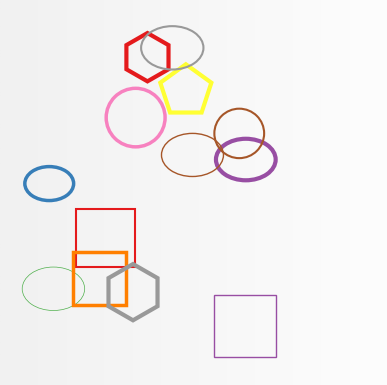[{"shape": "square", "thickness": 1.5, "radius": 0.38, "center": [0.272, 0.382]}, {"shape": "hexagon", "thickness": 3, "radius": 0.31, "center": [0.381, 0.851]}, {"shape": "oval", "thickness": 2.5, "radius": 0.31, "center": [0.127, 0.523]}, {"shape": "oval", "thickness": 0.5, "radius": 0.4, "center": [0.138, 0.25]}, {"shape": "oval", "thickness": 3, "radius": 0.39, "center": [0.634, 0.586]}, {"shape": "square", "thickness": 1, "radius": 0.4, "center": [0.631, 0.154]}, {"shape": "square", "thickness": 2.5, "radius": 0.34, "center": [0.256, 0.276]}, {"shape": "pentagon", "thickness": 3, "radius": 0.35, "center": [0.48, 0.764]}, {"shape": "circle", "thickness": 1.5, "radius": 0.32, "center": [0.617, 0.653]}, {"shape": "oval", "thickness": 1, "radius": 0.4, "center": [0.497, 0.598]}, {"shape": "circle", "thickness": 2.5, "radius": 0.38, "center": [0.35, 0.695]}, {"shape": "oval", "thickness": 1.5, "radius": 0.4, "center": [0.445, 0.876]}, {"shape": "hexagon", "thickness": 3, "radius": 0.37, "center": [0.343, 0.241]}]